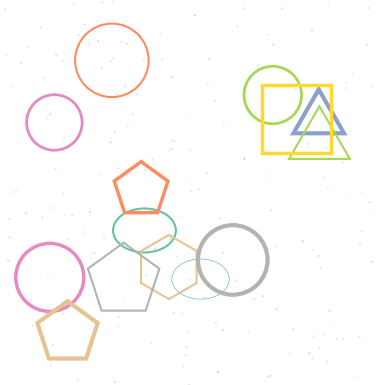[{"shape": "oval", "thickness": 1.5, "radius": 0.41, "center": [0.375, 0.401]}, {"shape": "oval", "thickness": 0.5, "radius": 0.37, "center": [0.521, 0.275]}, {"shape": "circle", "thickness": 1.5, "radius": 0.48, "center": [0.291, 0.843]}, {"shape": "pentagon", "thickness": 2.5, "radius": 0.37, "center": [0.366, 0.507]}, {"shape": "triangle", "thickness": 3, "radius": 0.38, "center": [0.828, 0.692]}, {"shape": "circle", "thickness": 2, "radius": 0.36, "center": [0.141, 0.682]}, {"shape": "circle", "thickness": 2.5, "radius": 0.44, "center": [0.129, 0.279]}, {"shape": "circle", "thickness": 2, "radius": 0.37, "center": [0.708, 0.753]}, {"shape": "triangle", "thickness": 1.5, "radius": 0.46, "center": [0.83, 0.633]}, {"shape": "square", "thickness": 2.5, "radius": 0.44, "center": [0.77, 0.691]}, {"shape": "pentagon", "thickness": 3, "radius": 0.41, "center": [0.175, 0.135]}, {"shape": "hexagon", "thickness": 1.5, "radius": 0.42, "center": [0.439, 0.307]}, {"shape": "circle", "thickness": 3, "radius": 0.45, "center": [0.605, 0.325]}, {"shape": "pentagon", "thickness": 1.5, "radius": 0.49, "center": [0.321, 0.272]}]